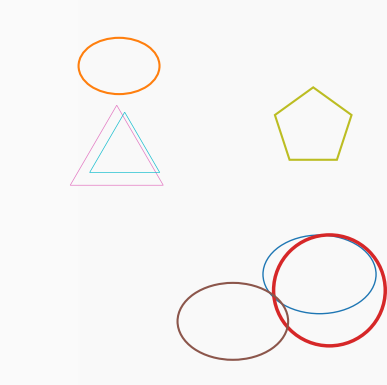[{"shape": "oval", "thickness": 1, "radius": 0.73, "center": [0.825, 0.287]}, {"shape": "oval", "thickness": 1.5, "radius": 0.52, "center": [0.307, 0.829]}, {"shape": "circle", "thickness": 2.5, "radius": 0.72, "center": [0.85, 0.246]}, {"shape": "oval", "thickness": 1.5, "radius": 0.71, "center": [0.601, 0.165]}, {"shape": "triangle", "thickness": 0.5, "radius": 0.69, "center": [0.301, 0.588]}, {"shape": "pentagon", "thickness": 1.5, "radius": 0.52, "center": [0.808, 0.669]}, {"shape": "triangle", "thickness": 0.5, "radius": 0.52, "center": [0.322, 0.604]}]